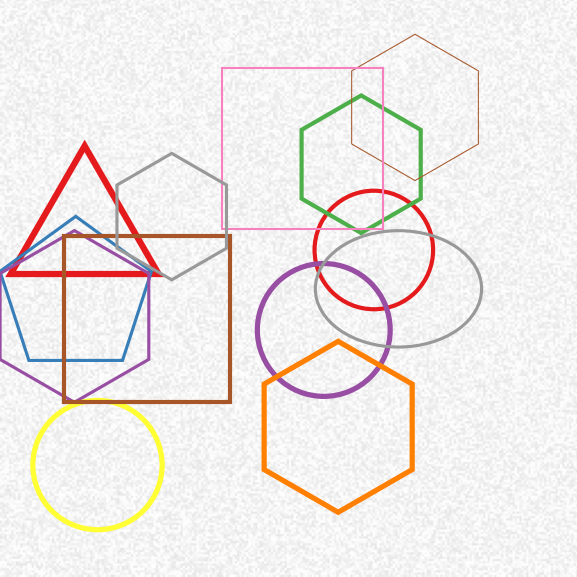[{"shape": "circle", "thickness": 2, "radius": 0.51, "center": [0.647, 0.566]}, {"shape": "triangle", "thickness": 3, "radius": 0.74, "center": [0.147, 0.599]}, {"shape": "pentagon", "thickness": 1.5, "radius": 0.69, "center": [0.131, 0.487]}, {"shape": "hexagon", "thickness": 2, "radius": 0.6, "center": [0.625, 0.715]}, {"shape": "circle", "thickness": 2.5, "radius": 0.58, "center": [0.561, 0.428]}, {"shape": "hexagon", "thickness": 1.5, "radius": 0.74, "center": [0.129, 0.451]}, {"shape": "hexagon", "thickness": 2.5, "radius": 0.74, "center": [0.586, 0.26]}, {"shape": "circle", "thickness": 2.5, "radius": 0.56, "center": [0.169, 0.194]}, {"shape": "hexagon", "thickness": 0.5, "radius": 0.63, "center": [0.719, 0.813]}, {"shape": "square", "thickness": 2, "radius": 0.72, "center": [0.255, 0.447]}, {"shape": "square", "thickness": 1, "radius": 0.7, "center": [0.524, 0.742]}, {"shape": "hexagon", "thickness": 1.5, "radius": 0.55, "center": [0.297, 0.624]}, {"shape": "oval", "thickness": 1.5, "radius": 0.72, "center": [0.69, 0.499]}]